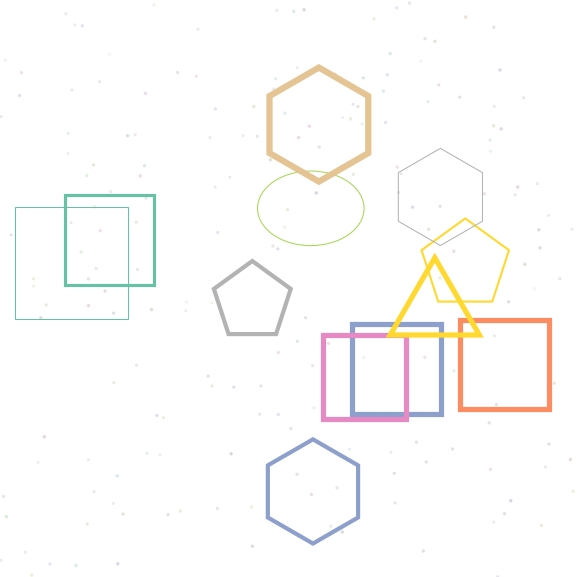[{"shape": "square", "thickness": 0.5, "radius": 0.49, "center": [0.124, 0.543]}, {"shape": "square", "thickness": 1.5, "radius": 0.39, "center": [0.19, 0.583]}, {"shape": "square", "thickness": 2.5, "radius": 0.39, "center": [0.873, 0.368]}, {"shape": "square", "thickness": 2.5, "radius": 0.39, "center": [0.687, 0.36]}, {"shape": "hexagon", "thickness": 2, "radius": 0.45, "center": [0.542, 0.148]}, {"shape": "square", "thickness": 2.5, "radius": 0.36, "center": [0.631, 0.346]}, {"shape": "oval", "thickness": 0.5, "radius": 0.46, "center": [0.538, 0.638]}, {"shape": "pentagon", "thickness": 1, "radius": 0.4, "center": [0.806, 0.541]}, {"shape": "triangle", "thickness": 2.5, "radius": 0.45, "center": [0.753, 0.464]}, {"shape": "hexagon", "thickness": 3, "radius": 0.49, "center": [0.552, 0.783]}, {"shape": "pentagon", "thickness": 2, "radius": 0.35, "center": [0.437, 0.477]}, {"shape": "hexagon", "thickness": 0.5, "radius": 0.42, "center": [0.763, 0.658]}]